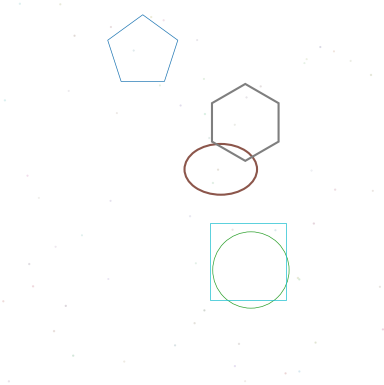[{"shape": "pentagon", "thickness": 0.5, "radius": 0.48, "center": [0.371, 0.866]}, {"shape": "circle", "thickness": 0.5, "radius": 0.5, "center": [0.652, 0.299]}, {"shape": "oval", "thickness": 1.5, "radius": 0.47, "center": [0.573, 0.56]}, {"shape": "hexagon", "thickness": 1.5, "radius": 0.5, "center": [0.637, 0.682]}, {"shape": "square", "thickness": 0.5, "radius": 0.5, "center": [0.644, 0.32]}]